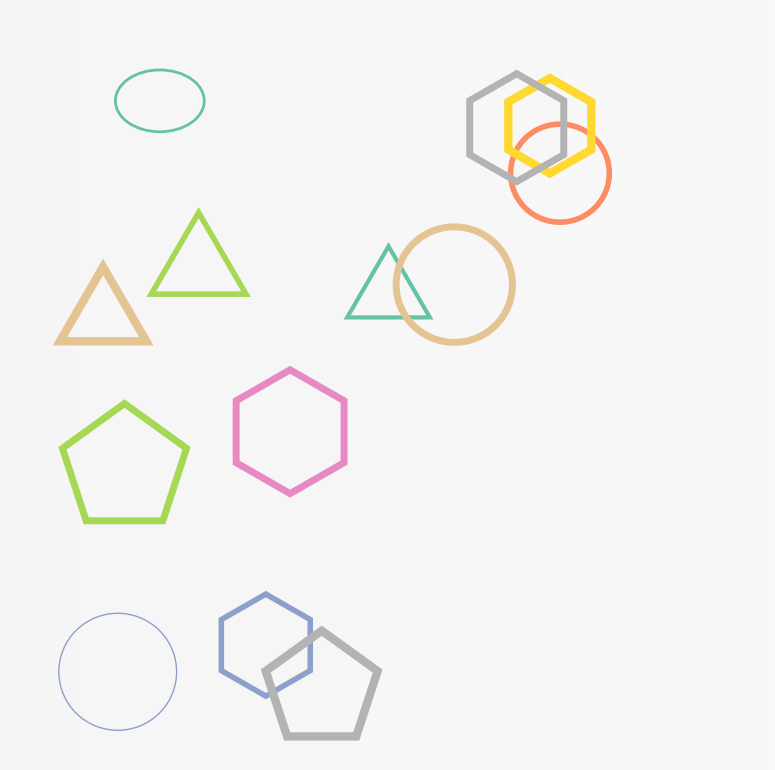[{"shape": "triangle", "thickness": 1.5, "radius": 0.31, "center": [0.501, 0.619]}, {"shape": "oval", "thickness": 1, "radius": 0.29, "center": [0.206, 0.869]}, {"shape": "circle", "thickness": 2, "radius": 0.32, "center": [0.723, 0.775]}, {"shape": "circle", "thickness": 0.5, "radius": 0.38, "center": [0.152, 0.128]}, {"shape": "hexagon", "thickness": 2, "radius": 0.33, "center": [0.343, 0.162]}, {"shape": "hexagon", "thickness": 2.5, "radius": 0.4, "center": [0.374, 0.439]}, {"shape": "triangle", "thickness": 2, "radius": 0.35, "center": [0.256, 0.653]}, {"shape": "pentagon", "thickness": 2.5, "radius": 0.42, "center": [0.161, 0.392]}, {"shape": "hexagon", "thickness": 3, "radius": 0.31, "center": [0.709, 0.837]}, {"shape": "triangle", "thickness": 3, "radius": 0.32, "center": [0.133, 0.589]}, {"shape": "circle", "thickness": 2.5, "radius": 0.38, "center": [0.586, 0.63]}, {"shape": "pentagon", "thickness": 3, "radius": 0.38, "center": [0.415, 0.105]}, {"shape": "hexagon", "thickness": 2.5, "radius": 0.35, "center": [0.667, 0.834]}]